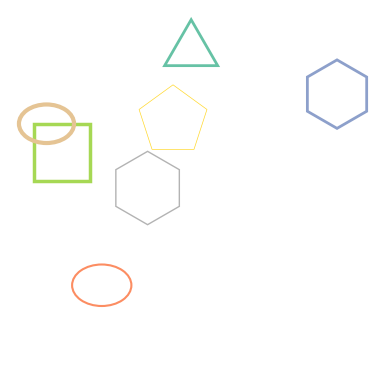[{"shape": "triangle", "thickness": 2, "radius": 0.4, "center": [0.497, 0.869]}, {"shape": "oval", "thickness": 1.5, "radius": 0.39, "center": [0.264, 0.259]}, {"shape": "hexagon", "thickness": 2, "radius": 0.44, "center": [0.875, 0.755]}, {"shape": "square", "thickness": 2.5, "radius": 0.37, "center": [0.16, 0.604]}, {"shape": "pentagon", "thickness": 0.5, "radius": 0.46, "center": [0.449, 0.687]}, {"shape": "oval", "thickness": 3, "radius": 0.36, "center": [0.121, 0.679]}, {"shape": "hexagon", "thickness": 1, "radius": 0.48, "center": [0.383, 0.512]}]